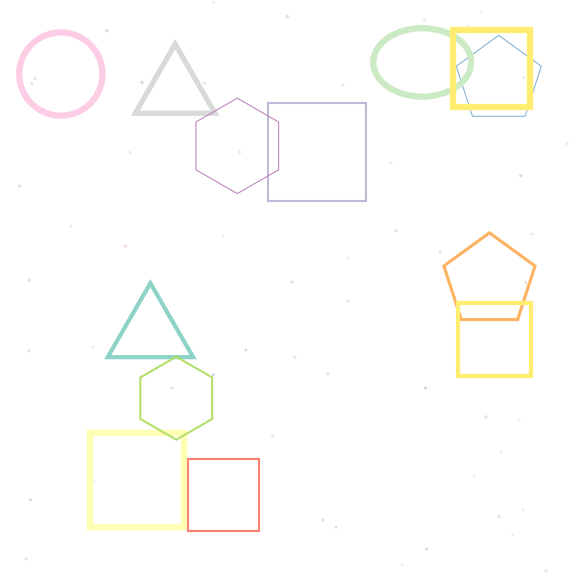[{"shape": "triangle", "thickness": 2, "radius": 0.43, "center": [0.26, 0.423]}, {"shape": "square", "thickness": 3, "radius": 0.41, "center": [0.237, 0.168]}, {"shape": "square", "thickness": 1, "radius": 0.42, "center": [0.549, 0.736]}, {"shape": "square", "thickness": 1, "radius": 0.31, "center": [0.387, 0.142]}, {"shape": "pentagon", "thickness": 0.5, "radius": 0.39, "center": [0.864, 0.86]}, {"shape": "pentagon", "thickness": 1.5, "radius": 0.41, "center": [0.848, 0.513]}, {"shape": "hexagon", "thickness": 1, "radius": 0.36, "center": [0.305, 0.31]}, {"shape": "circle", "thickness": 3, "radius": 0.36, "center": [0.105, 0.871]}, {"shape": "triangle", "thickness": 2.5, "radius": 0.4, "center": [0.303, 0.843]}, {"shape": "hexagon", "thickness": 0.5, "radius": 0.41, "center": [0.411, 0.746]}, {"shape": "oval", "thickness": 3, "radius": 0.42, "center": [0.731, 0.891]}, {"shape": "square", "thickness": 3, "radius": 0.34, "center": [0.851, 0.881]}, {"shape": "square", "thickness": 2, "radius": 0.31, "center": [0.856, 0.412]}]